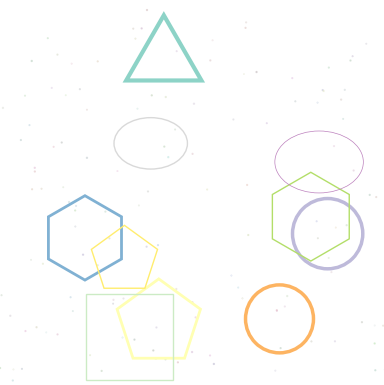[{"shape": "triangle", "thickness": 3, "radius": 0.56, "center": [0.426, 0.847]}, {"shape": "pentagon", "thickness": 2, "radius": 0.57, "center": [0.412, 0.162]}, {"shape": "circle", "thickness": 2.5, "radius": 0.46, "center": [0.851, 0.393]}, {"shape": "hexagon", "thickness": 2, "radius": 0.55, "center": [0.221, 0.382]}, {"shape": "circle", "thickness": 2.5, "radius": 0.44, "center": [0.726, 0.172]}, {"shape": "hexagon", "thickness": 1, "radius": 0.58, "center": [0.807, 0.437]}, {"shape": "oval", "thickness": 1, "radius": 0.48, "center": [0.391, 0.628]}, {"shape": "oval", "thickness": 0.5, "radius": 0.57, "center": [0.829, 0.579]}, {"shape": "square", "thickness": 1, "radius": 0.56, "center": [0.336, 0.124]}, {"shape": "pentagon", "thickness": 1, "radius": 0.45, "center": [0.323, 0.324]}]